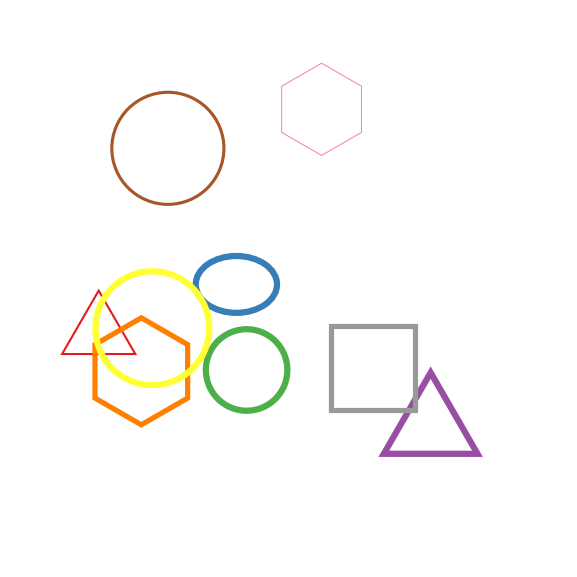[{"shape": "triangle", "thickness": 1, "radius": 0.37, "center": [0.171, 0.423]}, {"shape": "oval", "thickness": 3, "radius": 0.35, "center": [0.409, 0.507]}, {"shape": "circle", "thickness": 3, "radius": 0.35, "center": [0.427, 0.359]}, {"shape": "triangle", "thickness": 3, "radius": 0.47, "center": [0.746, 0.26]}, {"shape": "hexagon", "thickness": 2.5, "radius": 0.46, "center": [0.245, 0.356]}, {"shape": "circle", "thickness": 3, "radius": 0.49, "center": [0.264, 0.431]}, {"shape": "circle", "thickness": 1.5, "radius": 0.49, "center": [0.291, 0.742]}, {"shape": "hexagon", "thickness": 0.5, "radius": 0.4, "center": [0.557, 0.81]}, {"shape": "square", "thickness": 2.5, "radius": 0.36, "center": [0.646, 0.362]}]